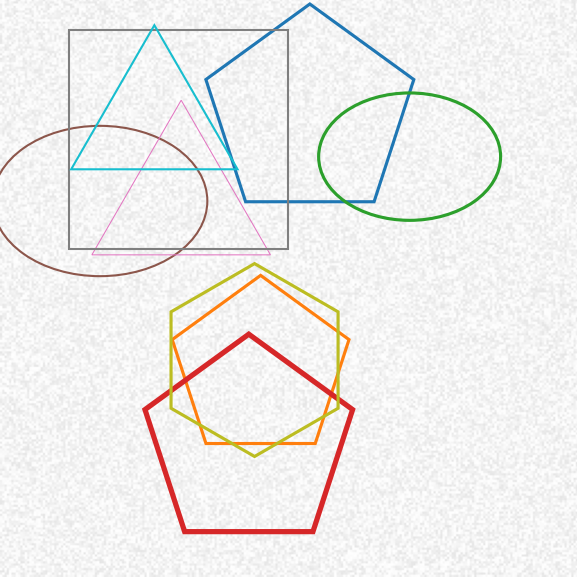[{"shape": "pentagon", "thickness": 1.5, "radius": 0.95, "center": [0.537, 0.803]}, {"shape": "pentagon", "thickness": 1.5, "radius": 0.8, "center": [0.451, 0.361]}, {"shape": "oval", "thickness": 1.5, "radius": 0.79, "center": [0.709, 0.728]}, {"shape": "pentagon", "thickness": 2.5, "radius": 0.95, "center": [0.431, 0.231]}, {"shape": "oval", "thickness": 1, "radius": 0.93, "center": [0.173, 0.651]}, {"shape": "triangle", "thickness": 0.5, "radius": 0.89, "center": [0.314, 0.647]}, {"shape": "square", "thickness": 1, "radius": 0.95, "center": [0.309, 0.758]}, {"shape": "hexagon", "thickness": 1.5, "radius": 0.83, "center": [0.441, 0.376]}, {"shape": "triangle", "thickness": 1, "radius": 0.83, "center": [0.267, 0.789]}]